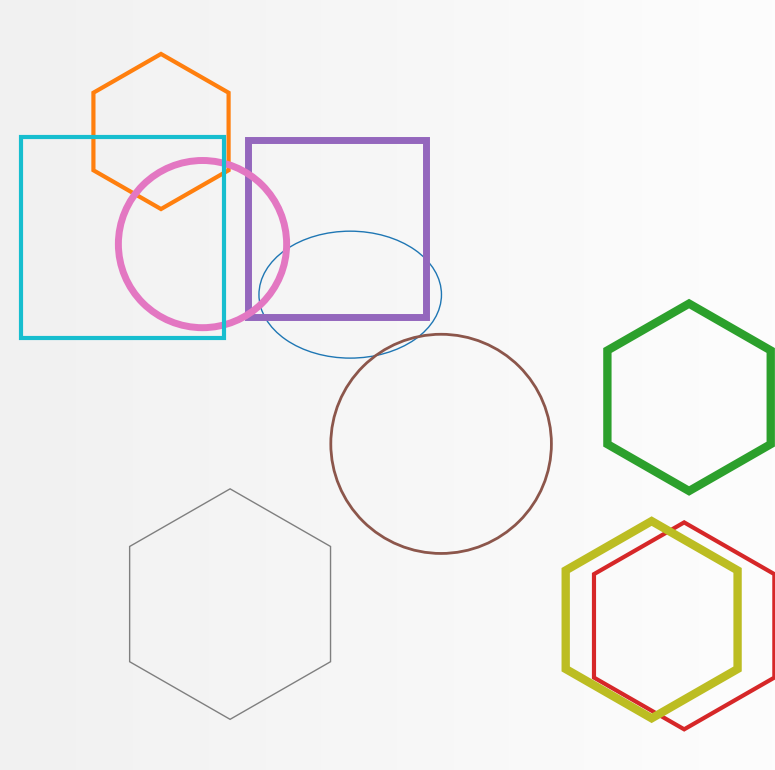[{"shape": "oval", "thickness": 0.5, "radius": 0.59, "center": [0.452, 0.617]}, {"shape": "hexagon", "thickness": 1.5, "radius": 0.5, "center": [0.208, 0.829]}, {"shape": "hexagon", "thickness": 3, "radius": 0.61, "center": [0.889, 0.484]}, {"shape": "hexagon", "thickness": 1.5, "radius": 0.67, "center": [0.883, 0.187]}, {"shape": "square", "thickness": 2.5, "radius": 0.57, "center": [0.435, 0.704]}, {"shape": "circle", "thickness": 1, "radius": 0.71, "center": [0.569, 0.424]}, {"shape": "circle", "thickness": 2.5, "radius": 0.54, "center": [0.261, 0.683]}, {"shape": "hexagon", "thickness": 0.5, "radius": 0.75, "center": [0.297, 0.215]}, {"shape": "hexagon", "thickness": 3, "radius": 0.64, "center": [0.841, 0.195]}, {"shape": "square", "thickness": 1.5, "radius": 0.65, "center": [0.158, 0.691]}]